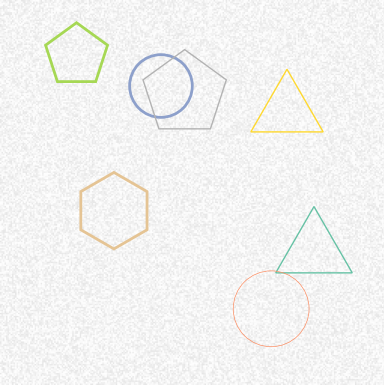[{"shape": "triangle", "thickness": 1, "radius": 0.57, "center": [0.816, 0.349]}, {"shape": "circle", "thickness": 0.5, "radius": 0.49, "center": [0.704, 0.198]}, {"shape": "circle", "thickness": 2, "radius": 0.41, "center": [0.418, 0.777]}, {"shape": "pentagon", "thickness": 2, "radius": 0.42, "center": [0.199, 0.856]}, {"shape": "triangle", "thickness": 1, "radius": 0.54, "center": [0.745, 0.712]}, {"shape": "hexagon", "thickness": 2, "radius": 0.5, "center": [0.296, 0.453]}, {"shape": "pentagon", "thickness": 1, "radius": 0.57, "center": [0.48, 0.757]}]